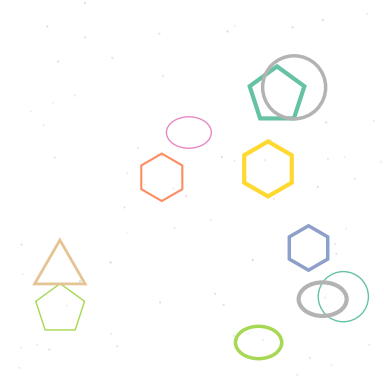[{"shape": "pentagon", "thickness": 3, "radius": 0.37, "center": [0.72, 0.753]}, {"shape": "circle", "thickness": 1, "radius": 0.33, "center": [0.892, 0.229]}, {"shape": "hexagon", "thickness": 1.5, "radius": 0.31, "center": [0.42, 0.539]}, {"shape": "hexagon", "thickness": 2.5, "radius": 0.29, "center": [0.801, 0.356]}, {"shape": "oval", "thickness": 1, "radius": 0.29, "center": [0.491, 0.656]}, {"shape": "pentagon", "thickness": 1, "radius": 0.33, "center": [0.156, 0.197]}, {"shape": "oval", "thickness": 2.5, "radius": 0.3, "center": [0.672, 0.11]}, {"shape": "hexagon", "thickness": 3, "radius": 0.36, "center": [0.696, 0.561]}, {"shape": "triangle", "thickness": 2, "radius": 0.38, "center": [0.156, 0.301]}, {"shape": "oval", "thickness": 3, "radius": 0.31, "center": [0.838, 0.223]}, {"shape": "circle", "thickness": 2.5, "radius": 0.41, "center": [0.764, 0.773]}]